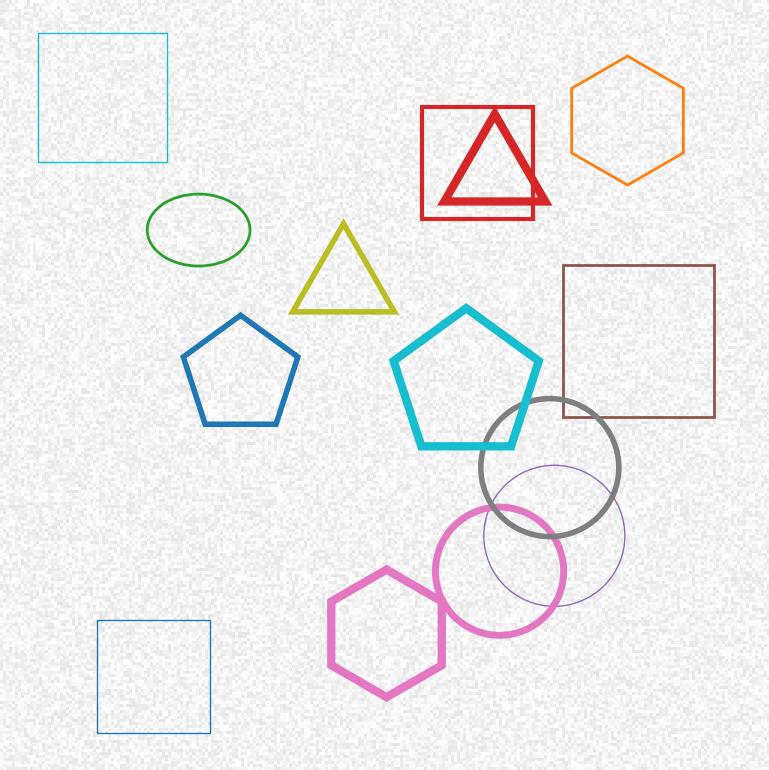[{"shape": "square", "thickness": 0.5, "radius": 0.37, "center": [0.199, 0.122]}, {"shape": "pentagon", "thickness": 2, "radius": 0.39, "center": [0.312, 0.512]}, {"shape": "hexagon", "thickness": 1, "radius": 0.42, "center": [0.815, 0.843]}, {"shape": "oval", "thickness": 1, "radius": 0.33, "center": [0.258, 0.701]}, {"shape": "triangle", "thickness": 3, "radius": 0.38, "center": [0.643, 0.776]}, {"shape": "square", "thickness": 1.5, "radius": 0.36, "center": [0.62, 0.788]}, {"shape": "circle", "thickness": 0.5, "radius": 0.46, "center": [0.72, 0.304]}, {"shape": "square", "thickness": 1, "radius": 0.49, "center": [0.829, 0.557]}, {"shape": "hexagon", "thickness": 3, "radius": 0.41, "center": [0.502, 0.177]}, {"shape": "circle", "thickness": 2.5, "radius": 0.42, "center": [0.649, 0.258]}, {"shape": "circle", "thickness": 2, "radius": 0.45, "center": [0.714, 0.393]}, {"shape": "triangle", "thickness": 2, "radius": 0.38, "center": [0.446, 0.633]}, {"shape": "pentagon", "thickness": 3, "radius": 0.5, "center": [0.605, 0.501]}, {"shape": "square", "thickness": 0.5, "radius": 0.42, "center": [0.133, 0.874]}]